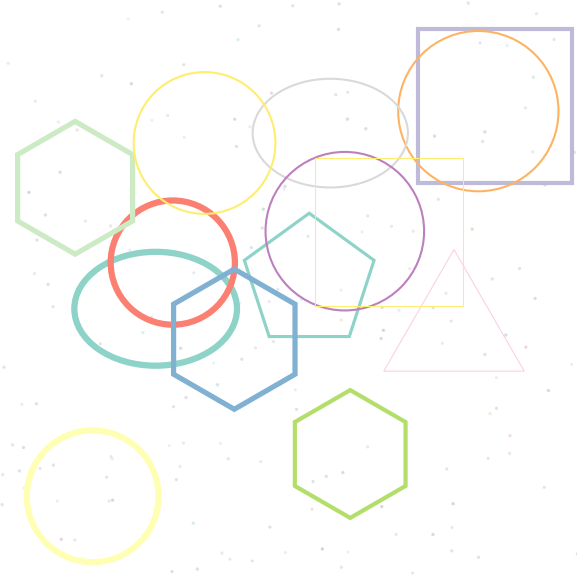[{"shape": "pentagon", "thickness": 1.5, "radius": 0.59, "center": [0.535, 0.512]}, {"shape": "oval", "thickness": 3, "radius": 0.7, "center": [0.27, 0.464]}, {"shape": "circle", "thickness": 3, "radius": 0.57, "center": [0.16, 0.14]}, {"shape": "square", "thickness": 2, "radius": 0.67, "center": [0.857, 0.816]}, {"shape": "circle", "thickness": 3, "radius": 0.54, "center": [0.299, 0.544]}, {"shape": "hexagon", "thickness": 2.5, "radius": 0.61, "center": [0.406, 0.412]}, {"shape": "circle", "thickness": 1, "radius": 0.69, "center": [0.828, 0.807]}, {"shape": "hexagon", "thickness": 2, "radius": 0.55, "center": [0.606, 0.213]}, {"shape": "triangle", "thickness": 0.5, "radius": 0.7, "center": [0.786, 0.427]}, {"shape": "oval", "thickness": 1, "radius": 0.67, "center": [0.572, 0.769]}, {"shape": "circle", "thickness": 1, "radius": 0.69, "center": [0.597, 0.599]}, {"shape": "hexagon", "thickness": 2.5, "radius": 0.57, "center": [0.13, 0.674]}, {"shape": "circle", "thickness": 1, "radius": 0.61, "center": [0.354, 0.752]}, {"shape": "square", "thickness": 0.5, "radius": 0.64, "center": [0.673, 0.597]}]